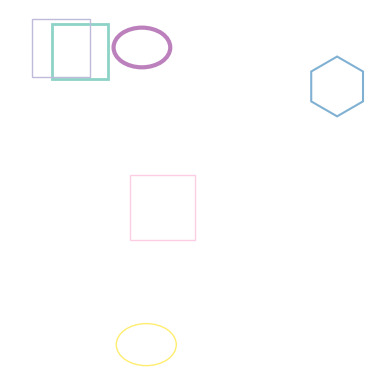[{"shape": "square", "thickness": 2, "radius": 0.36, "center": [0.208, 0.866]}, {"shape": "square", "thickness": 1, "radius": 0.38, "center": [0.158, 0.876]}, {"shape": "hexagon", "thickness": 1.5, "radius": 0.39, "center": [0.876, 0.775]}, {"shape": "square", "thickness": 1, "radius": 0.42, "center": [0.422, 0.462]}, {"shape": "oval", "thickness": 3, "radius": 0.37, "center": [0.369, 0.877]}, {"shape": "oval", "thickness": 1, "radius": 0.39, "center": [0.38, 0.105]}]